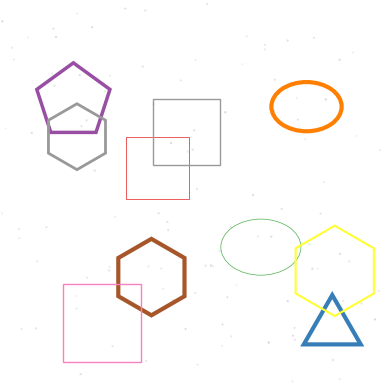[{"shape": "square", "thickness": 0.5, "radius": 0.41, "center": [0.409, 0.564]}, {"shape": "triangle", "thickness": 3, "radius": 0.43, "center": [0.863, 0.148]}, {"shape": "oval", "thickness": 0.5, "radius": 0.52, "center": [0.678, 0.358]}, {"shape": "pentagon", "thickness": 2.5, "radius": 0.5, "center": [0.191, 0.737]}, {"shape": "oval", "thickness": 3, "radius": 0.46, "center": [0.796, 0.723]}, {"shape": "hexagon", "thickness": 1.5, "radius": 0.59, "center": [0.869, 0.296]}, {"shape": "hexagon", "thickness": 3, "radius": 0.5, "center": [0.393, 0.28]}, {"shape": "square", "thickness": 1, "radius": 0.5, "center": [0.264, 0.162]}, {"shape": "hexagon", "thickness": 2, "radius": 0.43, "center": [0.2, 0.645]}, {"shape": "square", "thickness": 1, "radius": 0.43, "center": [0.484, 0.657]}]